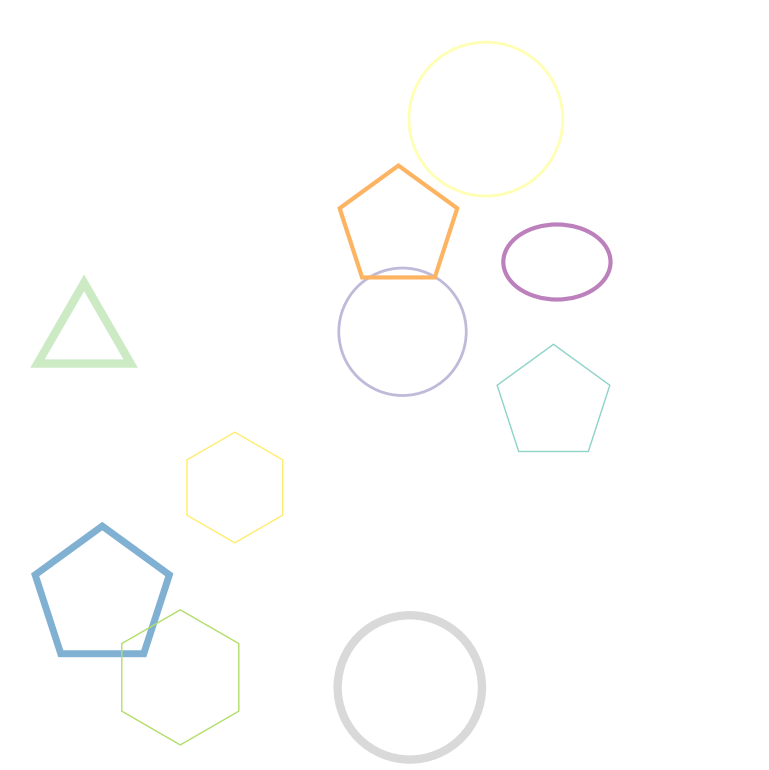[{"shape": "pentagon", "thickness": 0.5, "radius": 0.38, "center": [0.719, 0.476]}, {"shape": "circle", "thickness": 1, "radius": 0.5, "center": [0.631, 0.845]}, {"shape": "circle", "thickness": 1, "radius": 0.41, "center": [0.523, 0.569]}, {"shape": "pentagon", "thickness": 2.5, "radius": 0.46, "center": [0.133, 0.225]}, {"shape": "pentagon", "thickness": 1.5, "radius": 0.4, "center": [0.517, 0.705]}, {"shape": "hexagon", "thickness": 0.5, "radius": 0.44, "center": [0.234, 0.12]}, {"shape": "circle", "thickness": 3, "radius": 0.47, "center": [0.532, 0.107]}, {"shape": "oval", "thickness": 1.5, "radius": 0.35, "center": [0.723, 0.66]}, {"shape": "triangle", "thickness": 3, "radius": 0.35, "center": [0.109, 0.563]}, {"shape": "hexagon", "thickness": 0.5, "radius": 0.36, "center": [0.305, 0.367]}]